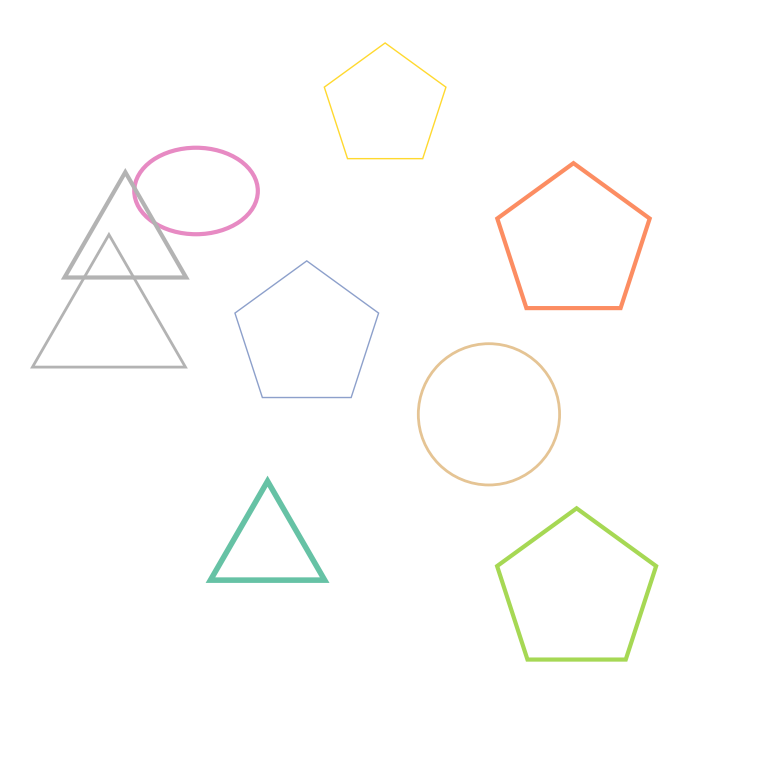[{"shape": "triangle", "thickness": 2, "radius": 0.43, "center": [0.347, 0.289]}, {"shape": "pentagon", "thickness": 1.5, "radius": 0.52, "center": [0.745, 0.684]}, {"shape": "pentagon", "thickness": 0.5, "radius": 0.49, "center": [0.398, 0.563]}, {"shape": "oval", "thickness": 1.5, "radius": 0.4, "center": [0.255, 0.752]}, {"shape": "pentagon", "thickness": 1.5, "radius": 0.54, "center": [0.749, 0.231]}, {"shape": "pentagon", "thickness": 0.5, "radius": 0.42, "center": [0.5, 0.861]}, {"shape": "circle", "thickness": 1, "radius": 0.46, "center": [0.635, 0.462]}, {"shape": "triangle", "thickness": 1.5, "radius": 0.46, "center": [0.163, 0.685]}, {"shape": "triangle", "thickness": 1, "radius": 0.57, "center": [0.141, 0.581]}]